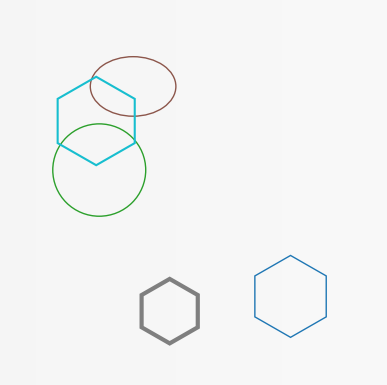[{"shape": "hexagon", "thickness": 1, "radius": 0.53, "center": [0.75, 0.23]}, {"shape": "circle", "thickness": 1, "radius": 0.6, "center": [0.256, 0.558]}, {"shape": "oval", "thickness": 1, "radius": 0.55, "center": [0.343, 0.775]}, {"shape": "hexagon", "thickness": 3, "radius": 0.42, "center": [0.438, 0.192]}, {"shape": "hexagon", "thickness": 1.5, "radius": 0.57, "center": [0.248, 0.686]}]